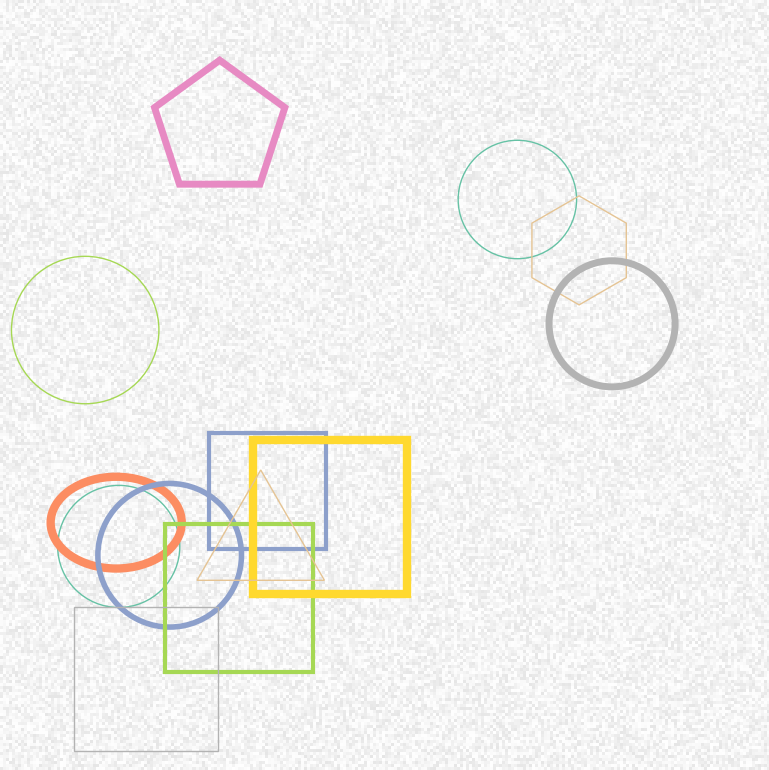[{"shape": "circle", "thickness": 0.5, "radius": 0.4, "center": [0.154, 0.29]}, {"shape": "circle", "thickness": 0.5, "radius": 0.38, "center": [0.672, 0.741]}, {"shape": "oval", "thickness": 3, "radius": 0.43, "center": [0.151, 0.321]}, {"shape": "square", "thickness": 1.5, "radius": 0.38, "center": [0.347, 0.362]}, {"shape": "circle", "thickness": 2, "radius": 0.47, "center": [0.22, 0.279]}, {"shape": "pentagon", "thickness": 2.5, "radius": 0.44, "center": [0.285, 0.833]}, {"shape": "circle", "thickness": 0.5, "radius": 0.48, "center": [0.111, 0.571]}, {"shape": "square", "thickness": 1.5, "radius": 0.48, "center": [0.311, 0.223]}, {"shape": "square", "thickness": 3, "radius": 0.5, "center": [0.428, 0.329]}, {"shape": "hexagon", "thickness": 0.5, "radius": 0.35, "center": [0.752, 0.675]}, {"shape": "triangle", "thickness": 0.5, "radius": 0.48, "center": [0.339, 0.294]}, {"shape": "circle", "thickness": 2.5, "radius": 0.41, "center": [0.795, 0.579]}, {"shape": "square", "thickness": 0.5, "radius": 0.47, "center": [0.19, 0.118]}]